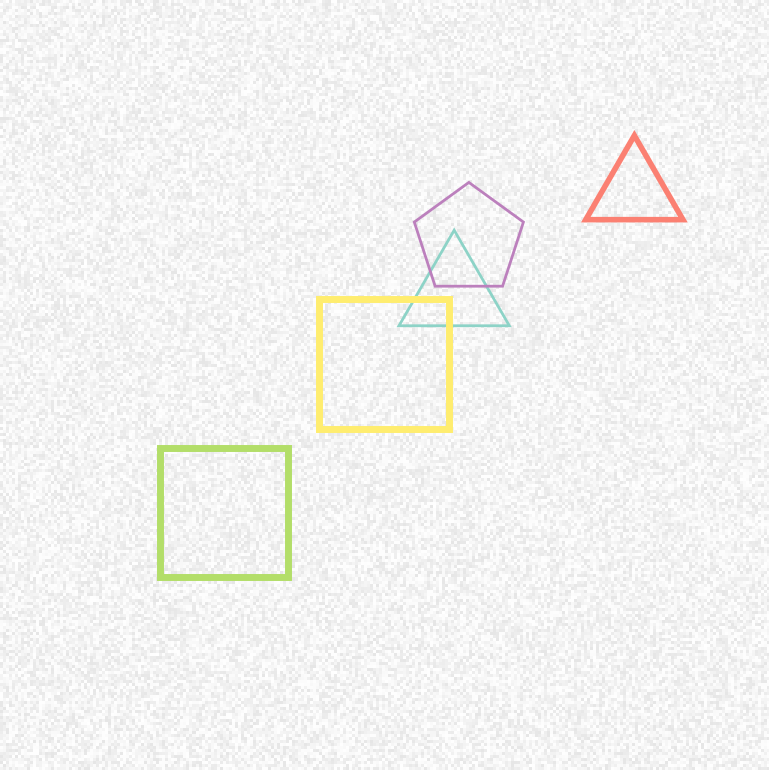[{"shape": "triangle", "thickness": 1, "radius": 0.41, "center": [0.59, 0.618]}, {"shape": "triangle", "thickness": 2, "radius": 0.36, "center": [0.824, 0.751]}, {"shape": "square", "thickness": 2.5, "radius": 0.42, "center": [0.291, 0.335]}, {"shape": "pentagon", "thickness": 1, "radius": 0.37, "center": [0.609, 0.689]}, {"shape": "square", "thickness": 2.5, "radius": 0.42, "center": [0.498, 0.527]}]